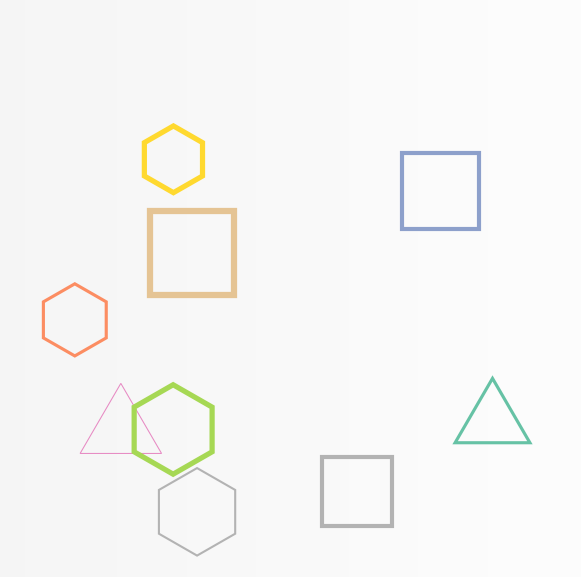[{"shape": "triangle", "thickness": 1.5, "radius": 0.37, "center": [0.847, 0.27]}, {"shape": "hexagon", "thickness": 1.5, "radius": 0.31, "center": [0.129, 0.445]}, {"shape": "square", "thickness": 2, "radius": 0.33, "center": [0.758, 0.668]}, {"shape": "triangle", "thickness": 0.5, "radius": 0.4, "center": [0.208, 0.254]}, {"shape": "hexagon", "thickness": 2.5, "radius": 0.39, "center": [0.298, 0.255]}, {"shape": "hexagon", "thickness": 2.5, "radius": 0.29, "center": [0.298, 0.723]}, {"shape": "square", "thickness": 3, "radius": 0.36, "center": [0.331, 0.561]}, {"shape": "hexagon", "thickness": 1, "radius": 0.38, "center": [0.339, 0.113]}, {"shape": "square", "thickness": 2, "radius": 0.3, "center": [0.614, 0.148]}]